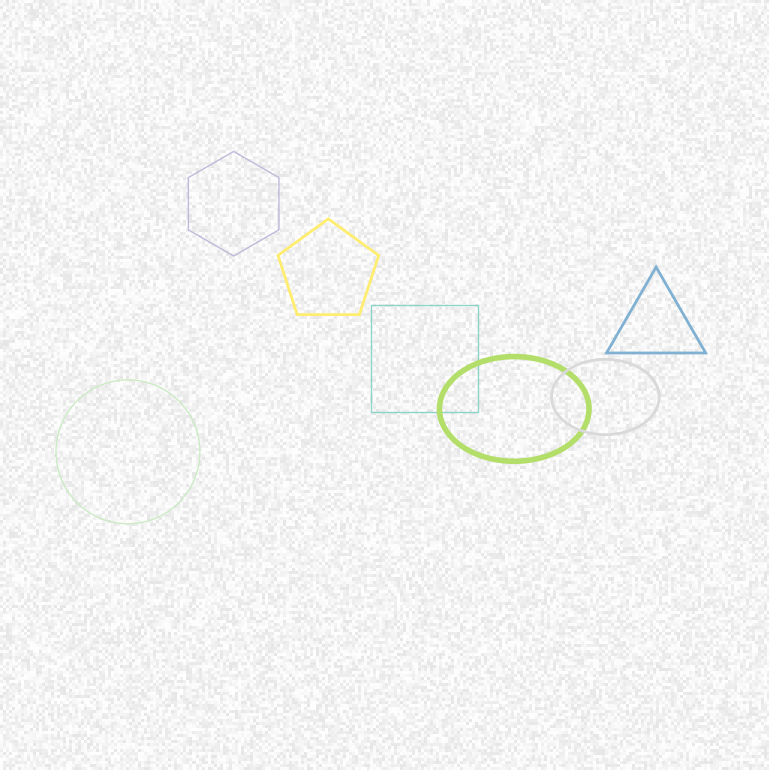[{"shape": "square", "thickness": 0.5, "radius": 0.35, "center": [0.552, 0.535]}, {"shape": "hexagon", "thickness": 0.5, "radius": 0.34, "center": [0.303, 0.735]}, {"shape": "triangle", "thickness": 1, "radius": 0.37, "center": [0.852, 0.579]}, {"shape": "oval", "thickness": 2, "radius": 0.49, "center": [0.668, 0.469]}, {"shape": "oval", "thickness": 1, "radius": 0.35, "center": [0.786, 0.484]}, {"shape": "circle", "thickness": 0.5, "radius": 0.47, "center": [0.166, 0.413]}, {"shape": "pentagon", "thickness": 1, "radius": 0.34, "center": [0.426, 0.647]}]